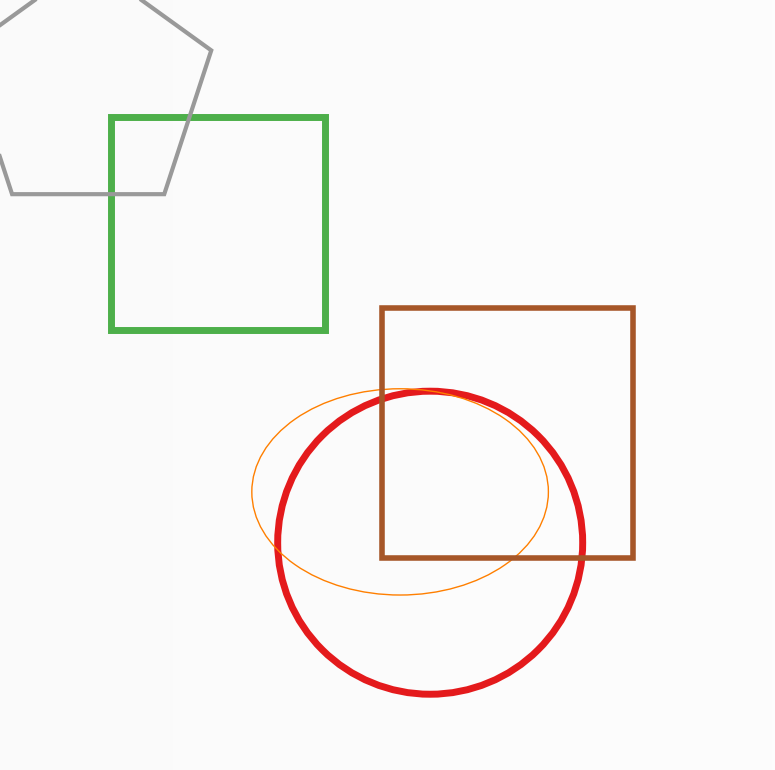[{"shape": "circle", "thickness": 2.5, "radius": 0.98, "center": [0.555, 0.295]}, {"shape": "square", "thickness": 2.5, "radius": 0.69, "center": [0.281, 0.709]}, {"shape": "oval", "thickness": 0.5, "radius": 0.96, "center": [0.516, 0.361]}, {"shape": "square", "thickness": 2, "radius": 0.81, "center": [0.655, 0.438]}, {"shape": "pentagon", "thickness": 1.5, "radius": 0.84, "center": [0.114, 0.883]}]